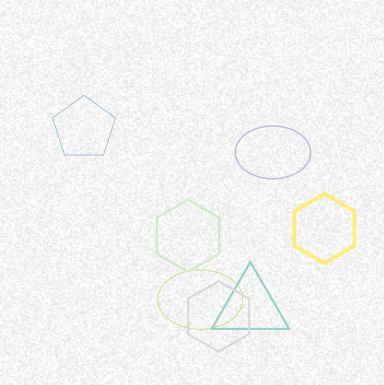[{"shape": "triangle", "thickness": 1.5, "radius": 0.58, "center": [0.65, 0.204]}, {"shape": "oval", "thickness": 1, "radius": 0.49, "center": [0.709, 0.604]}, {"shape": "pentagon", "thickness": 0.5, "radius": 0.43, "center": [0.218, 0.667]}, {"shape": "oval", "thickness": 0.5, "radius": 0.55, "center": [0.52, 0.222]}, {"shape": "hexagon", "thickness": 1.5, "radius": 0.46, "center": [0.568, 0.178]}, {"shape": "hexagon", "thickness": 1.5, "radius": 0.47, "center": [0.488, 0.388]}, {"shape": "hexagon", "thickness": 2.5, "radius": 0.45, "center": [0.843, 0.406]}]